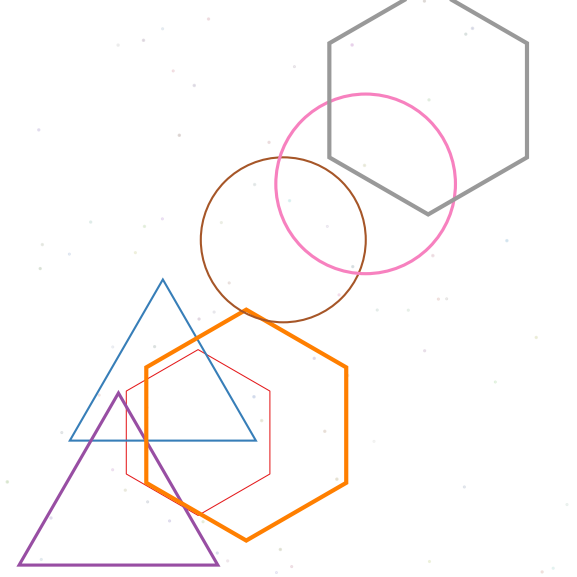[{"shape": "hexagon", "thickness": 0.5, "radius": 0.72, "center": [0.343, 0.25]}, {"shape": "triangle", "thickness": 1, "radius": 0.93, "center": [0.282, 0.329]}, {"shape": "triangle", "thickness": 1.5, "radius": 0.99, "center": [0.205, 0.12]}, {"shape": "hexagon", "thickness": 2, "radius": 1.0, "center": [0.426, 0.263]}, {"shape": "circle", "thickness": 1, "radius": 0.71, "center": [0.491, 0.584]}, {"shape": "circle", "thickness": 1.5, "radius": 0.78, "center": [0.633, 0.681]}, {"shape": "hexagon", "thickness": 2, "radius": 0.99, "center": [0.741, 0.825]}]